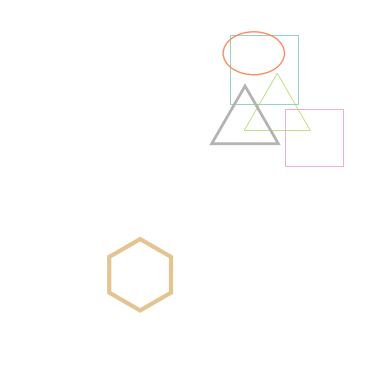[{"shape": "square", "thickness": 0.5, "radius": 0.45, "center": [0.686, 0.819]}, {"shape": "oval", "thickness": 1, "radius": 0.4, "center": [0.659, 0.862]}, {"shape": "square", "thickness": 0.5, "radius": 0.37, "center": [0.816, 0.643]}, {"shape": "triangle", "thickness": 0.5, "radius": 0.5, "center": [0.72, 0.71]}, {"shape": "hexagon", "thickness": 3, "radius": 0.46, "center": [0.364, 0.286]}, {"shape": "triangle", "thickness": 2, "radius": 0.5, "center": [0.636, 0.677]}]